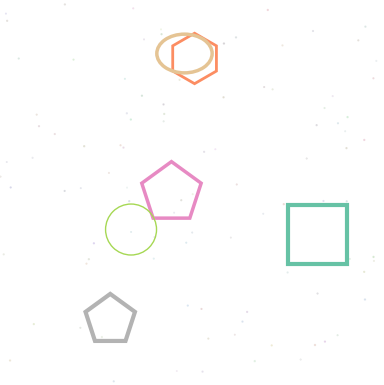[{"shape": "square", "thickness": 3, "radius": 0.39, "center": [0.825, 0.391]}, {"shape": "hexagon", "thickness": 2, "radius": 0.33, "center": [0.505, 0.848]}, {"shape": "pentagon", "thickness": 2.5, "radius": 0.41, "center": [0.445, 0.499]}, {"shape": "circle", "thickness": 1, "radius": 0.33, "center": [0.34, 0.404]}, {"shape": "oval", "thickness": 2.5, "radius": 0.36, "center": [0.479, 0.861]}, {"shape": "pentagon", "thickness": 3, "radius": 0.34, "center": [0.286, 0.169]}]